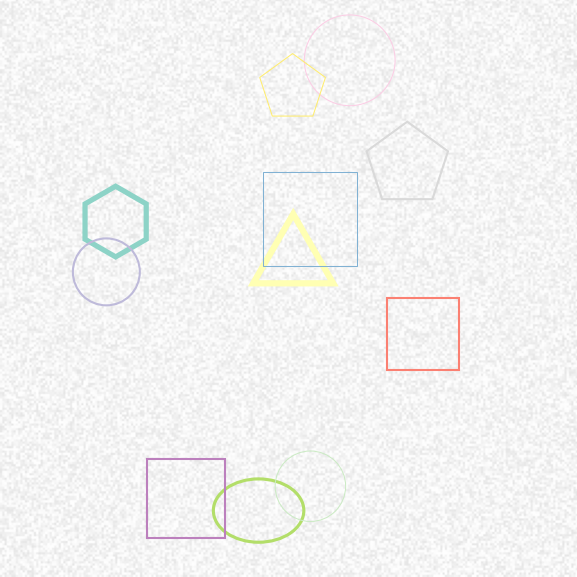[{"shape": "hexagon", "thickness": 2.5, "radius": 0.31, "center": [0.2, 0.615]}, {"shape": "triangle", "thickness": 3, "radius": 0.4, "center": [0.508, 0.549]}, {"shape": "circle", "thickness": 1, "radius": 0.29, "center": [0.184, 0.528]}, {"shape": "square", "thickness": 1, "radius": 0.31, "center": [0.732, 0.421]}, {"shape": "square", "thickness": 0.5, "radius": 0.41, "center": [0.537, 0.619]}, {"shape": "oval", "thickness": 1.5, "radius": 0.39, "center": [0.448, 0.115]}, {"shape": "circle", "thickness": 0.5, "radius": 0.39, "center": [0.606, 0.895]}, {"shape": "pentagon", "thickness": 1, "radius": 0.37, "center": [0.705, 0.714]}, {"shape": "square", "thickness": 1, "radius": 0.34, "center": [0.322, 0.136]}, {"shape": "circle", "thickness": 0.5, "radius": 0.31, "center": [0.537, 0.157]}, {"shape": "pentagon", "thickness": 0.5, "radius": 0.3, "center": [0.507, 0.847]}]